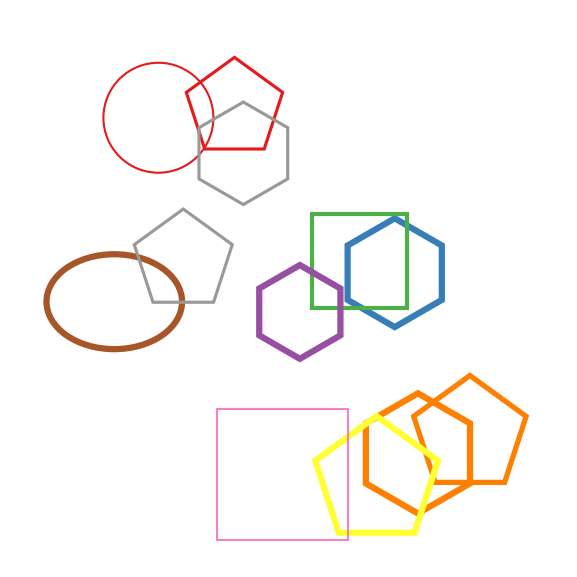[{"shape": "circle", "thickness": 1, "radius": 0.48, "center": [0.274, 0.795]}, {"shape": "pentagon", "thickness": 1.5, "radius": 0.44, "center": [0.406, 0.812]}, {"shape": "hexagon", "thickness": 3, "radius": 0.47, "center": [0.684, 0.527]}, {"shape": "square", "thickness": 2, "radius": 0.41, "center": [0.623, 0.547]}, {"shape": "hexagon", "thickness": 3, "radius": 0.41, "center": [0.519, 0.459]}, {"shape": "pentagon", "thickness": 2.5, "radius": 0.51, "center": [0.814, 0.247]}, {"shape": "hexagon", "thickness": 3, "radius": 0.52, "center": [0.724, 0.214]}, {"shape": "pentagon", "thickness": 3, "radius": 0.56, "center": [0.652, 0.167]}, {"shape": "oval", "thickness": 3, "radius": 0.59, "center": [0.198, 0.477]}, {"shape": "square", "thickness": 1, "radius": 0.57, "center": [0.489, 0.178]}, {"shape": "hexagon", "thickness": 1.5, "radius": 0.44, "center": [0.421, 0.734]}, {"shape": "pentagon", "thickness": 1.5, "radius": 0.45, "center": [0.317, 0.548]}]